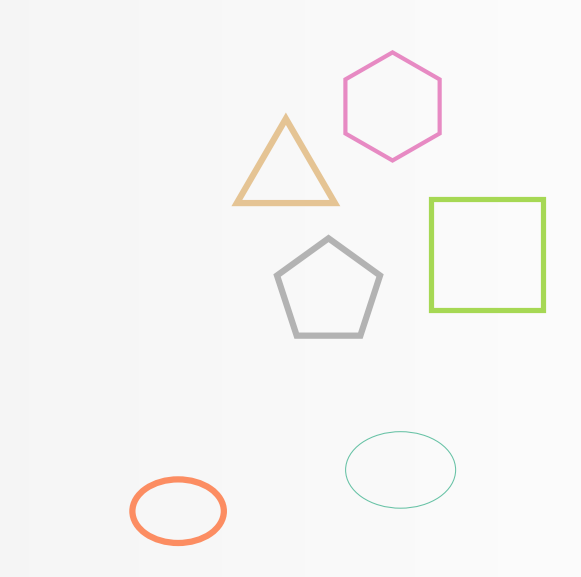[{"shape": "oval", "thickness": 0.5, "radius": 0.47, "center": [0.689, 0.185]}, {"shape": "oval", "thickness": 3, "radius": 0.39, "center": [0.306, 0.114]}, {"shape": "hexagon", "thickness": 2, "radius": 0.47, "center": [0.675, 0.815]}, {"shape": "square", "thickness": 2.5, "radius": 0.48, "center": [0.838, 0.558]}, {"shape": "triangle", "thickness": 3, "radius": 0.49, "center": [0.492, 0.696]}, {"shape": "pentagon", "thickness": 3, "radius": 0.47, "center": [0.565, 0.493]}]